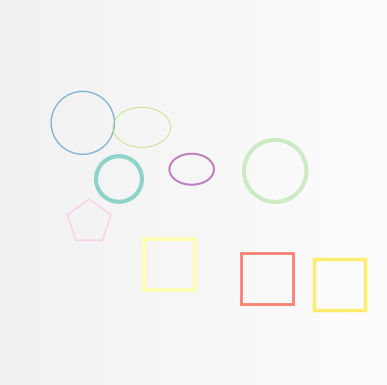[{"shape": "circle", "thickness": 3, "radius": 0.3, "center": [0.307, 0.535]}, {"shape": "square", "thickness": 3, "radius": 0.33, "center": [0.438, 0.314]}, {"shape": "square", "thickness": 2, "radius": 0.33, "center": [0.689, 0.276]}, {"shape": "circle", "thickness": 1, "radius": 0.41, "center": [0.214, 0.681]}, {"shape": "oval", "thickness": 0.5, "radius": 0.37, "center": [0.366, 0.669]}, {"shape": "pentagon", "thickness": 1, "radius": 0.29, "center": [0.23, 0.424]}, {"shape": "oval", "thickness": 1.5, "radius": 0.29, "center": [0.495, 0.56]}, {"shape": "circle", "thickness": 3, "radius": 0.4, "center": [0.71, 0.556]}, {"shape": "square", "thickness": 2.5, "radius": 0.33, "center": [0.876, 0.261]}]